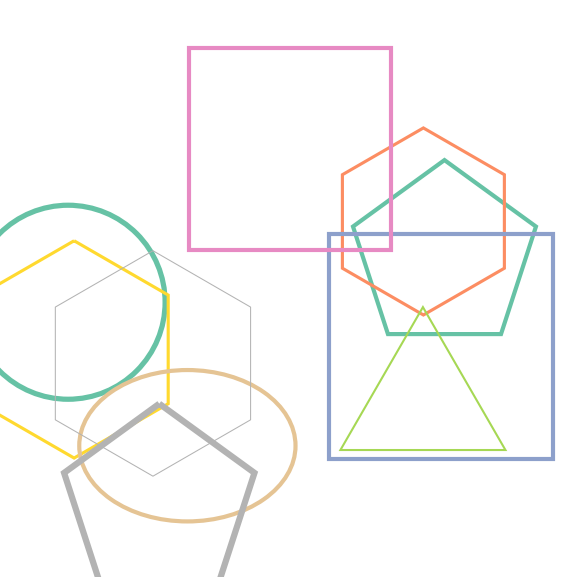[{"shape": "pentagon", "thickness": 2, "radius": 0.83, "center": [0.77, 0.555]}, {"shape": "circle", "thickness": 2.5, "radius": 0.84, "center": [0.118, 0.476]}, {"shape": "hexagon", "thickness": 1.5, "radius": 0.81, "center": [0.733, 0.616]}, {"shape": "square", "thickness": 2, "radius": 0.97, "center": [0.764, 0.399]}, {"shape": "square", "thickness": 2, "radius": 0.87, "center": [0.502, 0.742]}, {"shape": "triangle", "thickness": 1, "radius": 0.82, "center": [0.732, 0.302]}, {"shape": "hexagon", "thickness": 1.5, "radius": 0.94, "center": [0.128, 0.394]}, {"shape": "oval", "thickness": 2, "radius": 0.94, "center": [0.324, 0.227]}, {"shape": "hexagon", "thickness": 0.5, "radius": 0.98, "center": [0.265, 0.37]}, {"shape": "pentagon", "thickness": 3, "radius": 0.87, "center": [0.276, 0.127]}]